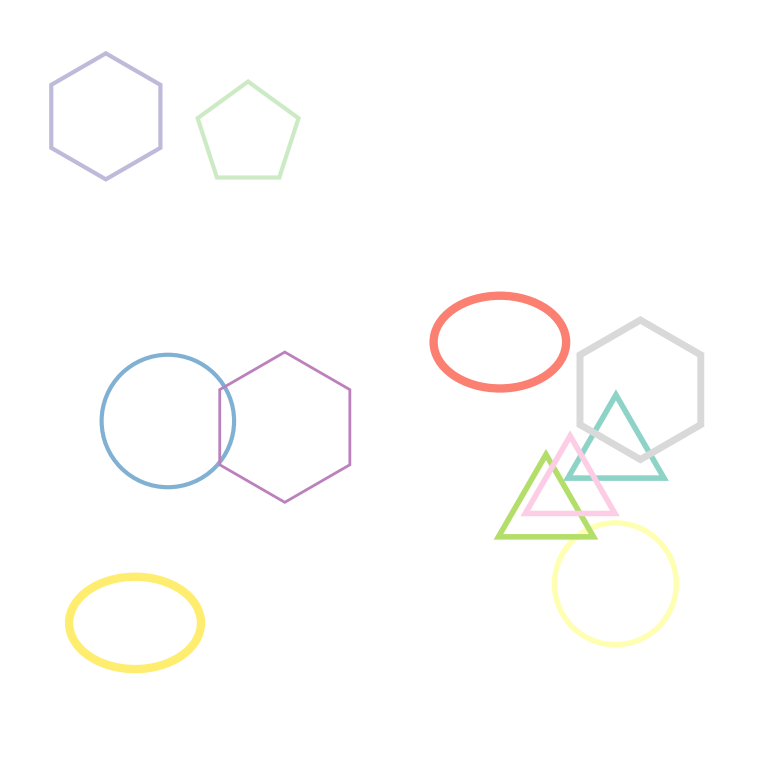[{"shape": "triangle", "thickness": 2, "radius": 0.36, "center": [0.8, 0.415]}, {"shape": "circle", "thickness": 2, "radius": 0.4, "center": [0.799, 0.242]}, {"shape": "hexagon", "thickness": 1.5, "radius": 0.41, "center": [0.137, 0.849]}, {"shape": "oval", "thickness": 3, "radius": 0.43, "center": [0.649, 0.556]}, {"shape": "circle", "thickness": 1.5, "radius": 0.43, "center": [0.218, 0.453]}, {"shape": "triangle", "thickness": 2, "radius": 0.36, "center": [0.709, 0.338]}, {"shape": "triangle", "thickness": 2, "radius": 0.34, "center": [0.74, 0.367]}, {"shape": "hexagon", "thickness": 2.5, "radius": 0.45, "center": [0.832, 0.494]}, {"shape": "hexagon", "thickness": 1, "radius": 0.49, "center": [0.37, 0.445]}, {"shape": "pentagon", "thickness": 1.5, "radius": 0.34, "center": [0.322, 0.825]}, {"shape": "oval", "thickness": 3, "radius": 0.43, "center": [0.175, 0.191]}]